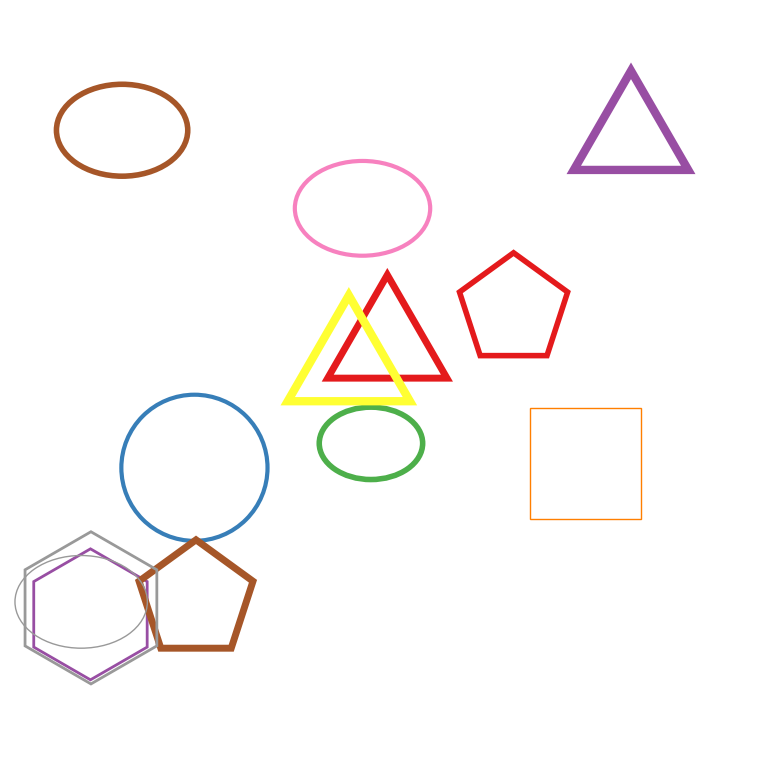[{"shape": "triangle", "thickness": 2.5, "radius": 0.45, "center": [0.503, 0.554]}, {"shape": "pentagon", "thickness": 2, "radius": 0.37, "center": [0.667, 0.598]}, {"shape": "circle", "thickness": 1.5, "radius": 0.47, "center": [0.253, 0.392]}, {"shape": "oval", "thickness": 2, "radius": 0.34, "center": [0.482, 0.424]}, {"shape": "hexagon", "thickness": 1, "radius": 0.43, "center": [0.117, 0.202]}, {"shape": "triangle", "thickness": 3, "radius": 0.43, "center": [0.819, 0.822]}, {"shape": "square", "thickness": 0.5, "radius": 0.36, "center": [0.76, 0.398]}, {"shape": "triangle", "thickness": 3, "radius": 0.46, "center": [0.453, 0.525]}, {"shape": "oval", "thickness": 2, "radius": 0.43, "center": [0.159, 0.831]}, {"shape": "pentagon", "thickness": 2.5, "radius": 0.39, "center": [0.255, 0.221]}, {"shape": "oval", "thickness": 1.5, "radius": 0.44, "center": [0.471, 0.729]}, {"shape": "oval", "thickness": 0.5, "radius": 0.43, "center": [0.105, 0.218]}, {"shape": "hexagon", "thickness": 1, "radius": 0.49, "center": [0.118, 0.211]}]